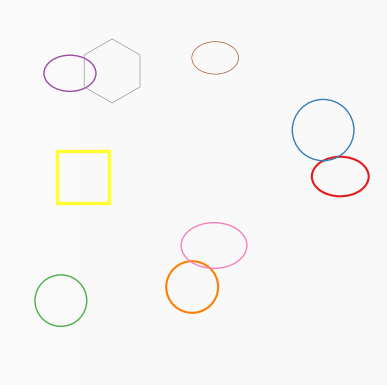[{"shape": "oval", "thickness": 1.5, "radius": 0.37, "center": [0.878, 0.542]}, {"shape": "circle", "thickness": 1, "radius": 0.4, "center": [0.834, 0.662]}, {"shape": "circle", "thickness": 1, "radius": 0.33, "center": [0.157, 0.219]}, {"shape": "oval", "thickness": 1, "radius": 0.34, "center": [0.181, 0.81]}, {"shape": "circle", "thickness": 1.5, "radius": 0.34, "center": [0.496, 0.255]}, {"shape": "square", "thickness": 2.5, "radius": 0.34, "center": [0.213, 0.541]}, {"shape": "oval", "thickness": 0.5, "radius": 0.3, "center": [0.555, 0.85]}, {"shape": "oval", "thickness": 1, "radius": 0.42, "center": [0.552, 0.362]}, {"shape": "hexagon", "thickness": 0.5, "radius": 0.42, "center": [0.289, 0.816]}]